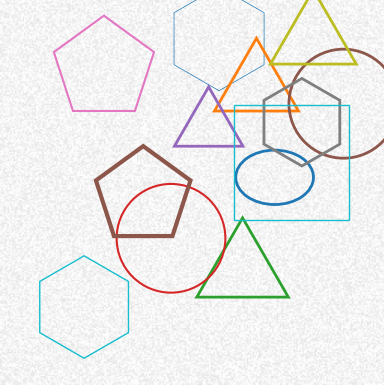[{"shape": "hexagon", "thickness": 0.5, "radius": 0.68, "center": [0.569, 0.899]}, {"shape": "oval", "thickness": 2, "radius": 0.5, "center": [0.713, 0.539]}, {"shape": "triangle", "thickness": 2, "radius": 0.63, "center": [0.666, 0.775]}, {"shape": "triangle", "thickness": 2, "radius": 0.69, "center": [0.63, 0.297]}, {"shape": "circle", "thickness": 1.5, "radius": 0.71, "center": [0.444, 0.381]}, {"shape": "triangle", "thickness": 2, "radius": 0.51, "center": [0.542, 0.672]}, {"shape": "circle", "thickness": 2, "radius": 0.71, "center": [0.892, 0.731]}, {"shape": "pentagon", "thickness": 3, "radius": 0.65, "center": [0.372, 0.491]}, {"shape": "pentagon", "thickness": 1.5, "radius": 0.68, "center": [0.27, 0.822]}, {"shape": "hexagon", "thickness": 2, "radius": 0.57, "center": [0.784, 0.683]}, {"shape": "triangle", "thickness": 2, "radius": 0.64, "center": [0.814, 0.898]}, {"shape": "square", "thickness": 1, "radius": 0.75, "center": [0.757, 0.577]}, {"shape": "hexagon", "thickness": 1, "radius": 0.67, "center": [0.218, 0.202]}]